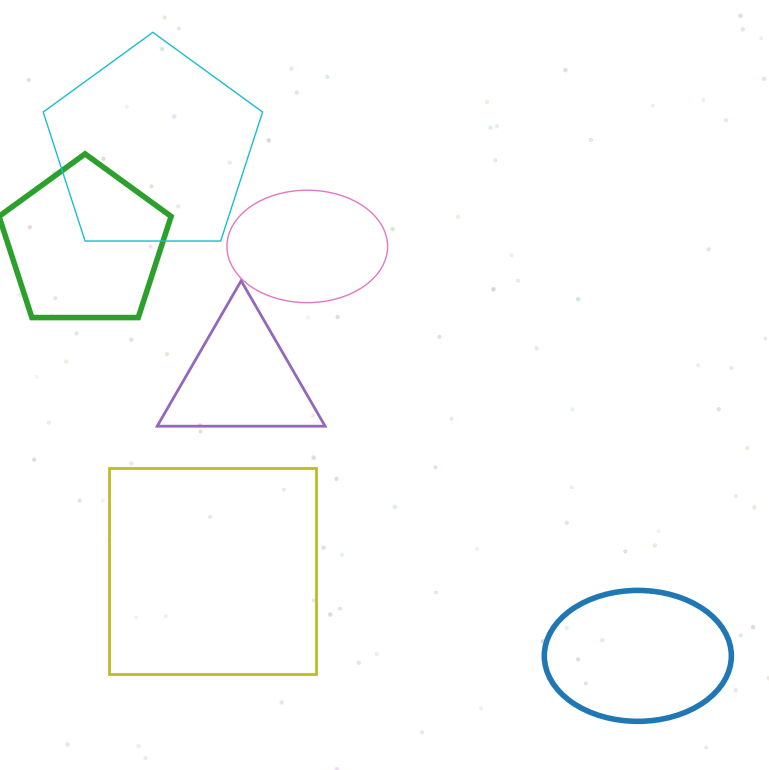[{"shape": "oval", "thickness": 2, "radius": 0.61, "center": [0.828, 0.148]}, {"shape": "pentagon", "thickness": 2, "radius": 0.59, "center": [0.11, 0.683]}, {"shape": "triangle", "thickness": 1, "radius": 0.63, "center": [0.313, 0.509]}, {"shape": "oval", "thickness": 0.5, "radius": 0.52, "center": [0.399, 0.68]}, {"shape": "square", "thickness": 1, "radius": 0.67, "center": [0.276, 0.259]}, {"shape": "pentagon", "thickness": 0.5, "radius": 0.75, "center": [0.199, 0.808]}]